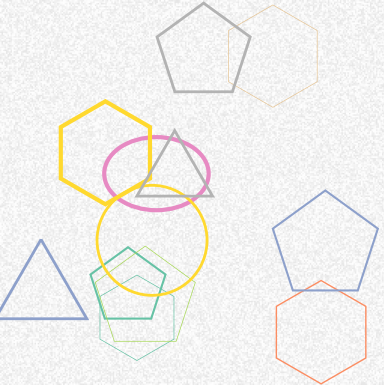[{"shape": "hexagon", "thickness": 0.5, "radius": 0.55, "center": [0.356, 0.175]}, {"shape": "pentagon", "thickness": 1.5, "radius": 0.51, "center": [0.333, 0.255]}, {"shape": "hexagon", "thickness": 1, "radius": 0.67, "center": [0.834, 0.137]}, {"shape": "triangle", "thickness": 2, "radius": 0.69, "center": [0.107, 0.241]}, {"shape": "pentagon", "thickness": 1.5, "radius": 0.72, "center": [0.845, 0.362]}, {"shape": "oval", "thickness": 3, "radius": 0.68, "center": [0.406, 0.549]}, {"shape": "pentagon", "thickness": 0.5, "radius": 0.68, "center": [0.377, 0.224]}, {"shape": "circle", "thickness": 2, "radius": 0.71, "center": [0.395, 0.376]}, {"shape": "hexagon", "thickness": 3, "radius": 0.67, "center": [0.274, 0.603]}, {"shape": "hexagon", "thickness": 0.5, "radius": 0.66, "center": [0.709, 0.854]}, {"shape": "pentagon", "thickness": 2, "radius": 0.64, "center": [0.529, 0.865]}, {"shape": "triangle", "thickness": 2, "radius": 0.57, "center": [0.454, 0.547]}]